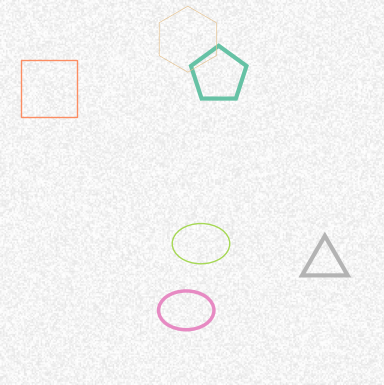[{"shape": "pentagon", "thickness": 3, "radius": 0.38, "center": [0.568, 0.805]}, {"shape": "square", "thickness": 1, "radius": 0.37, "center": [0.127, 0.77]}, {"shape": "oval", "thickness": 2.5, "radius": 0.36, "center": [0.484, 0.194]}, {"shape": "oval", "thickness": 1, "radius": 0.37, "center": [0.522, 0.367]}, {"shape": "hexagon", "thickness": 0.5, "radius": 0.43, "center": [0.488, 0.898]}, {"shape": "triangle", "thickness": 3, "radius": 0.34, "center": [0.844, 0.319]}]